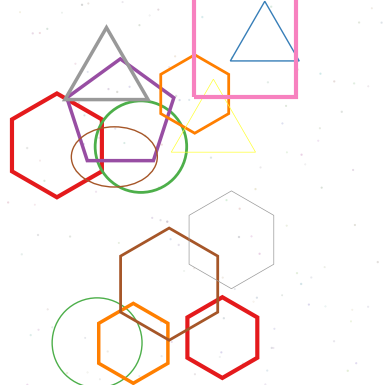[{"shape": "hexagon", "thickness": 3, "radius": 0.67, "center": [0.148, 0.622]}, {"shape": "hexagon", "thickness": 3, "radius": 0.52, "center": [0.578, 0.123]}, {"shape": "triangle", "thickness": 1, "radius": 0.52, "center": [0.688, 0.893]}, {"shape": "circle", "thickness": 2, "radius": 0.59, "center": [0.366, 0.619]}, {"shape": "circle", "thickness": 1, "radius": 0.58, "center": [0.252, 0.11]}, {"shape": "pentagon", "thickness": 2.5, "radius": 0.73, "center": [0.313, 0.701]}, {"shape": "hexagon", "thickness": 2, "radius": 0.51, "center": [0.506, 0.756]}, {"shape": "hexagon", "thickness": 2.5, "radius": 0.52, "center": [0.346, 0.108]}, {"shape": "triangle", "thickness": 0.5, "radius": 0.63, "center": [0.554, 0.668]}, {"shape": "oval", "thickness": 1, "radius": 0.56, "center": [0.297, 0.592]}, {"shape": "hexagon", "thickness": 2, "radius": 0.73, "center": [0.439, 0.262]}, {"shape": "square", "thickness": 3, "radius": 0.67, "center": [0.637, 0.882]}, {"shape": "triangle", "thickness": 2.5, "radius": 0.62, "center": [0.277, 0.804]}, {"shape": "hexagon", "thickness": 0.5, "radius": 0.64, "center": [0.601, 0.377]}]